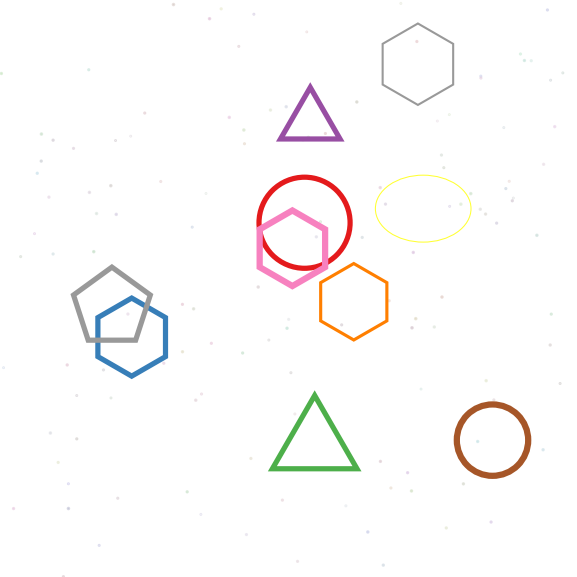[{"shape": "circle", "thickness": 2.5, "radius": 0.39, "center": [0.527, 0.613]}, {"shape": "hexagon", "thickness": 2.5, "radius": 0.34, "center": [0.228, 0.415]}, {"shape": "triangle", "thickness": 2.5, "radius": 0.42, "center": [0.545, 0.23]}, {"shape": "triangle", "thickness": 2.5, "radius": 0.3, "center": [0.537, 0.788]}, {"shape": "hexagon", "thickness": 1.5, "radius": 0.33, "center": [0.613, 0.477]}, {"shape": "oval", "thickness": 0.5, "radius": 0.41, "center": [0.733, 0.638]}, {"shape": "circle", "thickness": 3, "radius": 0.31, "center": [0.853, 0.237]}, {"shape": "hexagon", "thickness": 3, "radius": 0.33, "center": [0.506, 0.569]}, {"shape": "hexagon", "thickness": 1, "radius": 0.35, "center": [0.724, 0.888]}, {"shape": "pentagon", "thickness": 2.5, "radius": 0.35, "center": [0.194, 0.467]}]